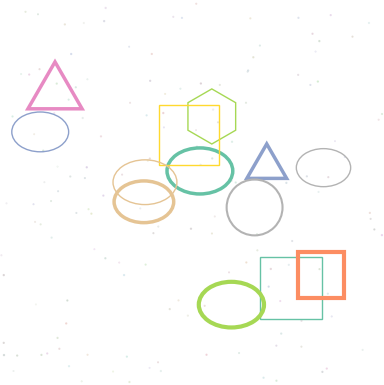[{"shape": "oval", "thickness": 2.5, "radius": 0.43, "center": [0.519, 0.556]}, {"shape": "square", "thickness": 1, "radius": 0.4, "center": [0.755, 0.252]}, {"shape": "square", "thickness": 3, "radius": 0.3, "center": [0.834, 0.285]}, {"shape": "oval", "thickness": 1, "radius": 0.37, "center": [0.104, 0.657]}, {"shape": "triangle", "thickness": 2.5, "radius": 0.3, "center": [0.693, 0.566]}, {"shape": "triangle", "thickness": 2.5, "radius": 0.41, "center": [0.143, 0.758]}, {"shape": "oval", "thickness": 3, "radius": 0.42, "center": [0.601, 0.209]}, {"shape": "hexagon", "thickness": 1, "radius": 0.36, "center": [0.55, 0.698]}, {"shape": "square", "thickness": 1, "radius": 0.39, "center": [0.492, 0.649]}, {"shape": "oval", "thickness": 1, "radius": 0.41, "center": [0.377, 0.527]}, {"shape": "oval", "thickness": 2.5, "radius": 0.39, "center": [0.374, 0.476]}, {"shape": "circle", "thickness": 1.5, "radius": 0.36, "center": [0.661, 0.461]}, {"shape": "oval", "thickness": 1, "radius": 0.35, "center": [0.84, 0.565]}]